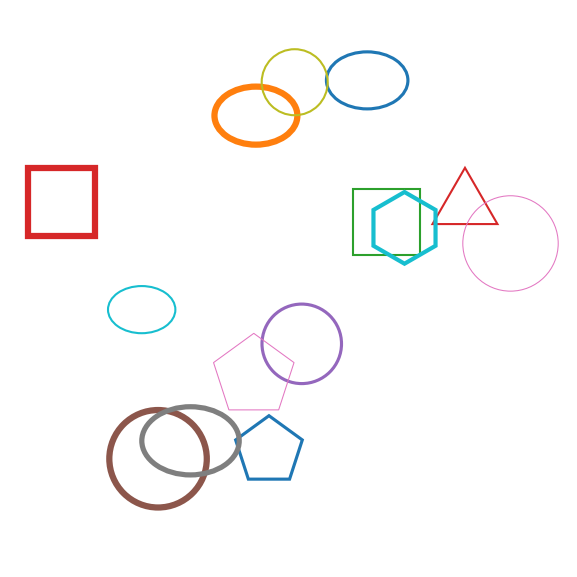[{"shape": "oval", "thickness": 1.5, "radius": 0.35, "center": [0.636, 0.86]}, {"shape": "pentagon", "thickness": 1.5, "radius": 0.3, "center": [0.466, 0.219]}, {"shape": "oval", "thickness": 3, "radius": 0.36, "center": [0.443, 0.799]}, {"shape": "square", "thickness": 1, "radius": 0.29, "center": [0.669, 0.615]}, {"shape": "triangle", "thickness": 1, "radius": 0.32, "center": [0.805, 0.644]}, {"shape": "square", "thickness": 3, "radius": 0.29, "center": [0.106, 0.65]}, {"shape": "circle", "thickness": 1.5, "radius": 0.34, "center": [0.523, 0.404]}, {"shape": "circle", "thickness": 3, "radius": 0.42, "center": [0.274, 0.205]}, {"shape": "pentagon", "thickness": 0.5, "radius": 0.37, "center": [0.439, 0.349]}, {"shape": "circle", "thickness": 0.5, "radius": 0.41, "center": [0.884, 0.578]}, {"shape": "oval", "thickness": 2.5, "radius": 0.42, "center": [0.33, 0.236]}, {"shape": "circle", "thickness": 1, "radius": 0.29, "center": [0.51, 0.857]}, {"shape": "oval", "thickness": 1, "radius": 0.29, "center": [0.245, 0.463]}, {"shape": "hexagon", "thickness": 2, "radius": 0.31, "center": [0.7, 0.605]}]